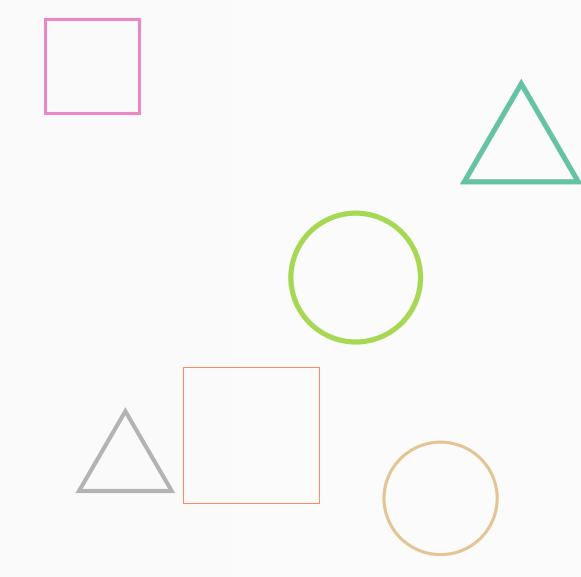[{"shape": "triangle", "thickness": 2.5, "radius": 0.57, "center": [0.897, 0.741]}, {"shape": "square", "thickness": 0.5, "radius": 0.59, "center": [0.432, 0.246]}, {"shape": "square", "thickness": 1.5, "radius": 0.41, "center": [0.158, 0.885]}, {"shape": "circle", "thickness": 2.5, "radius": 0.56, "center": [0.612, 0.518]}, {"shape": "circle", "thickness": 1.5, "radius": 0.49, "center": [0.758, 0.136]}, {"shape": "triangle", "thickness": 2, "radius": 0.46, "center": [0.216, 0.195]}]